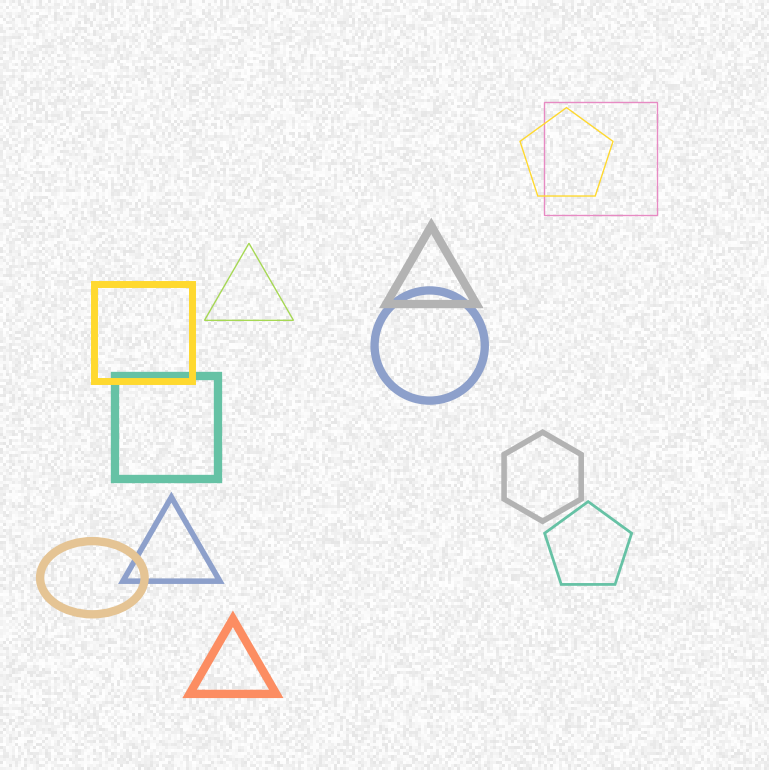[{"shape": "pentagon", "thickness": 1, "radius": 0.3, "center": [0.764, 0.289]}, {"shape": "square", "thickness": 3, "radius": 0.34, "center": [0.216, 0.444]}, {"shape": "triangle", "thickness": 3, "radius": 0.32, "center": [0.302, 0.131]}, {"shape": "circle", "thickness": 3, "radius": 0.36, "center": [0.558, 0.551]}, {"shape": "triangle", "thickness": 2, "radius": 0.36, "center": [0.223, 0.282]}, {"shape": "square", "thickness": 0.5, "radius": 0.37, "center": [0.78, 0.794]}, {"shape": "triangle", "thickness": 0.5, "radius": 0.33, "center": [0.323, 0.617]}, {"shape": "square", "thickness": 2.5, "radius": 0.32, "center": [0.186, 0.568]}, {"shape": "pentagon", "thickness": 0.5, "radius": 0.32, "center": [0.736, 0.797]}, {"shape": "oval", "thickness": 3, "radius": 0.34, "center": [0.12, 0.25]}, {"shape": "triangle", "thickness": 3, "radius": 0.34, "center": [0.56, 0.639]}, {"shape": "hexagon", "thickness": 2, "radius": 0.29, "center": [0.705, 0.381]}]